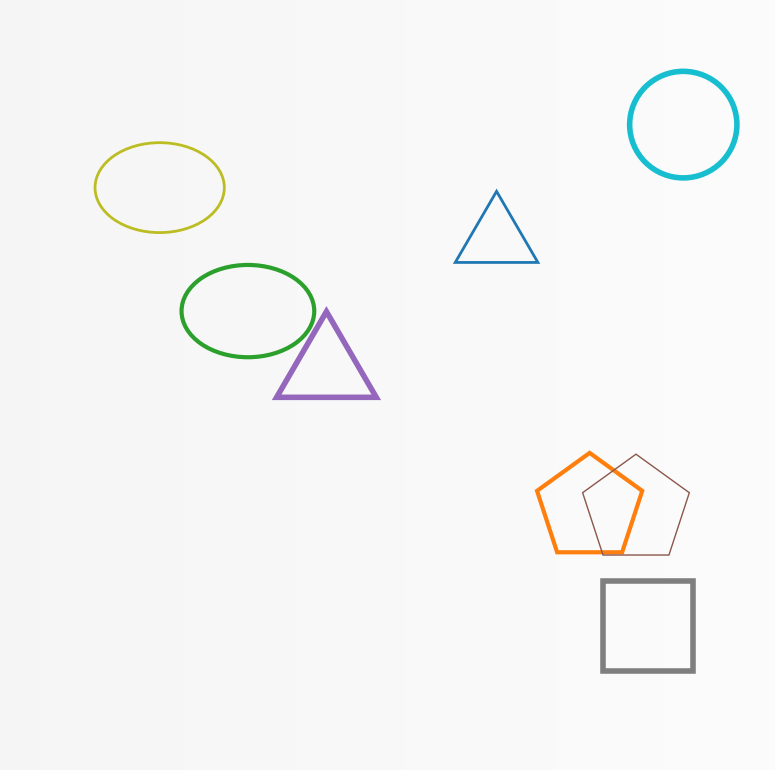[{"shape": "triangle", "thickness": 1, "radius": 0.31, "center": [0.641, 0.69]}, {"shape": "pentagon", "thickness": 1.5, "radius": 0.36, "center": [0.761, 0.34]}, {"shape": "oval", "thickness": 1.5, "radius": 0.43, "center": [0.32, 0.596]}, {"shape": "triangle", "thickness": 2, "radius": 0.37, "center": [0.421, 0.521]}, {"shape": "pentagon", "thickness": 0.5, "radius": 0.36, "center": [0.821, 0.338]}, {"shape": "square", "thickness": 2, "radius": 0.29, "center": [0.837, 0.187]}, {"shape": "oval", "thickness": 1, "radius": 0.42, "center": [0.206, 0.756]}, {"shape": "circle", "thickness": 2, "radius": 0.35, "center": [0.882, 0.838]}]